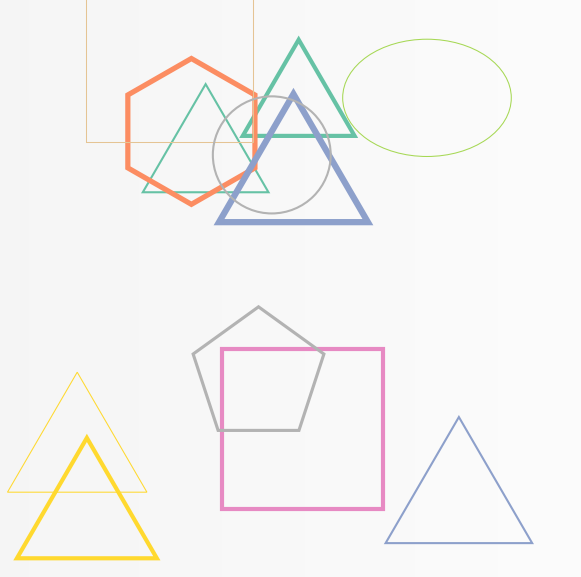[{"shape": "triangle", "thickness": 1, "radius": 0.62, "center": [0.354, 0.729]}, {"shape": "triangle", "thickness": 2, "radius": 0.56, "center": [0.514, 0.819]}, {"shape": "hexagon", "thickness": 2.5, "radius": 0.63, "center": [0.329, 0.772]}, {"shape": "triangle", "thickness": 3, "radius": 0.74, "center": [0.505, 0.688]}, {"shape": "triangle", "thickness": 1, "radius": 0.73, "center": [0.789, 0.131]}, {"shape": "square", "thickness": 2, "radius": 0.69, "center": [0.52, 0.256]}, {"shape": "oval", "thickness": 0.5, "radius": 0.73, "center": [0.735, 0.83]}, {"shape": "triangle", "thickness": 2, "radius": 0.7, "center": [0.149, 0.102]}, {"shape": "triangle", "thickness": 0.5, "radius": 0.69, "center": [0.133, 0.216]}, {"shape": "square", "thickness": 0.5, "radius": 0.72, "center": [0.291, 0.898]}, {"shape": "circle", "thickness": 1, "radius": 0.51, "center": [0.468, 0.731]}, {"shape": "pentagon", "thickness": 1.5, "radius": 0.59, "center": [0.445, 0.35]}]